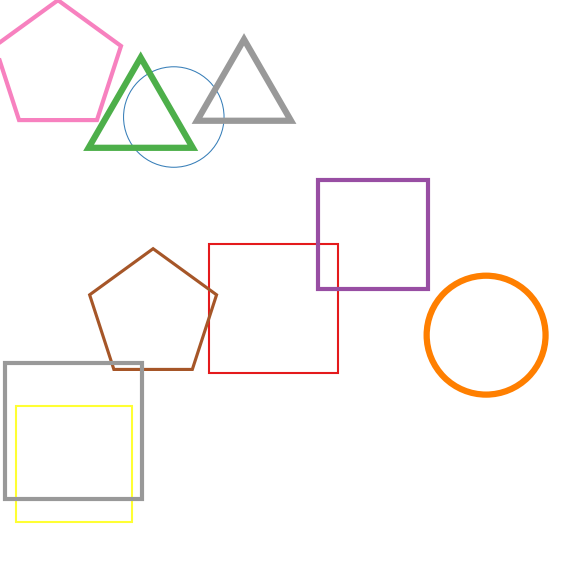[{"shape": "square", "thickness": 1, "radius": 0.56, "center": [0.473, 0.465]}, {"shape": "circle", "thickness": 0.5, "radius": 0.44, "center": [0.301, 0.797]}, {"shape": "triangle", "thickness": 3, "radius": 0.52, "center": [0.244, 0.795]}, {"shape": "square", "thickness": 2, "radius": 0.47, "center": [0.646, 0.593]}, {"shape": "circle", "thickness": 3, "radius": 0.51, "center": [0.842, 0.419]}, {"shape": "square", "thickness": 1, "radius": 0.5, "center": [0.129, 0.195]}, {"shape": "pentagon", "thickness": 1.5, "radius": 0.58, "center": [0.265, 0.453]}, {"shape": "pentagon", "thickness": 2, "radius": 0.57, "center": [0.1, 0.884]}, {"shape": "triangle", "thickness": 3, "radius": 0.47, "center": [0.423, 0.837]}, {"shape": "square", "thickness": 2, "radius": 0.59, "center": [0.127, 0.253]}]